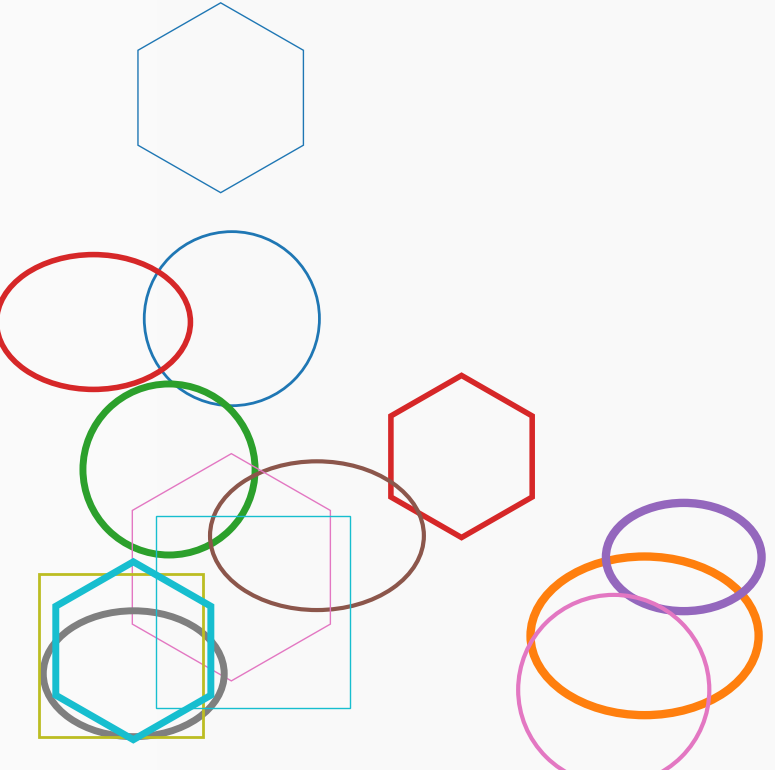[{"shape": "circle", "thickness": 1, "radius": 0.57, "center": [0.299, 0.586]}, {"shape": "hexagon", "thickness": 0.5, "radius": 0.62, "center": [0.285, 0.873]}, {"shape": "oval", "thickness": 3, "radius": 0.74, "center": [0.832, 0.174]}, {"shape": "circle", "thickness": 2.5, "radius": 0.56, "center": [0.218, 0.39]}, {"shape": "oval", "thickness": 2, "radius": 0.63, "center": [0.121, 0.582]}, {"shape": "hexagon", "thickness": 2, "radius": 0.53, "center": [0.596, 0.407]}, {"shape": "oval", "thickness": 3, "radius": 0.5, "center": [0.882, 0.277]}, {"shape": "oval", "thickness": 1.5, "radius": 0.69, "center": [0.409, 0.304]}, {"shape": "hexagon", "thickness": 0.5, "radius": 0.74, "center": [0.299, 0.263]}, {"shape": "circle", "thickness": 1.5, "radius": 0.62, "center": [0.792, 0.104]}, {"shape": "oval", "thickness": 2.5, "radius": 0.58, "center": [0.173, 0.125]}, {"shape": "square", "thickness": 1, "radius": 0.53, "center": [0.156, 0.149]}, {"shape": "square", "thickness": 0.5, "radius": 0.62, "center": [0.327, 0.205]}, {"shape": "hexagon", "thickness": 2.5, "radius": 0.58, "center": [0.172, 0.155]}]